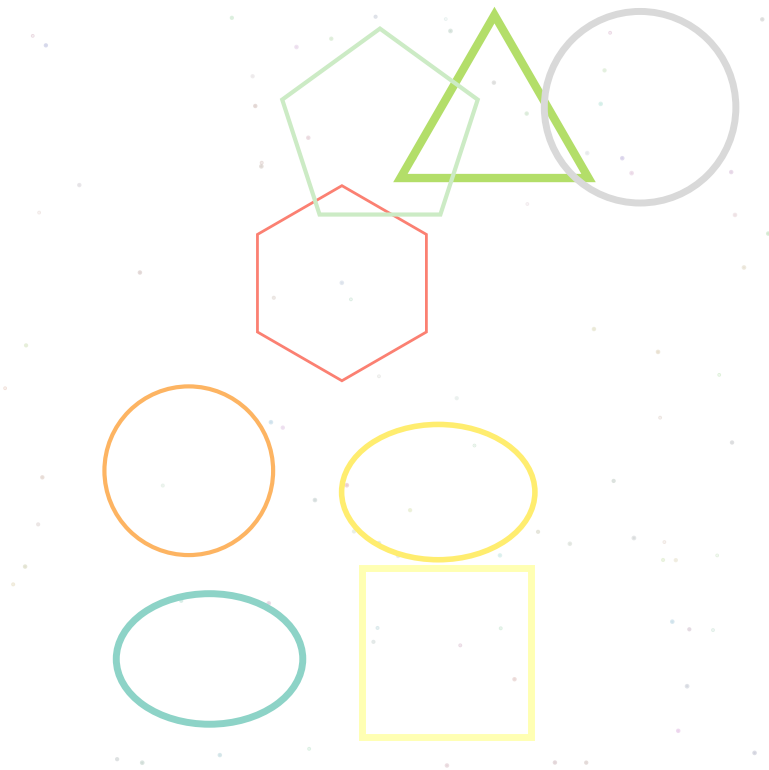[{"shape": "oval", "thickness": 2.5, "radius": 0.61, "center": [0.272, 0.144]}, {"shape": "square", "thickness": 2.5, "radius": 0.55, "center": [0.579, 0.153]}, {"shape": "hexagon", "thickness": 1, "radius": 0.63, "center": [0.444, 0.632]}, {"shape": "circle", "thickness": 1.5, "radius": 0.55, "center": [0.245, 0.389]}, {"shape": "triangle", "thickness": 3, "radius": 0.71, "center": [0.642, 0.839]}, {"shape": "circle", "thickness": 2.5, "radius": 0.62, "center": [0.831, 0.861]}, {"shape": "pentagon", "thickness": 1.5, "radius": 0.67, "center": [0.493, 0.829]}, {"shape": "oval", "thickness": 2, "radius": 0.63, "center": [0.569, 0.361]}]